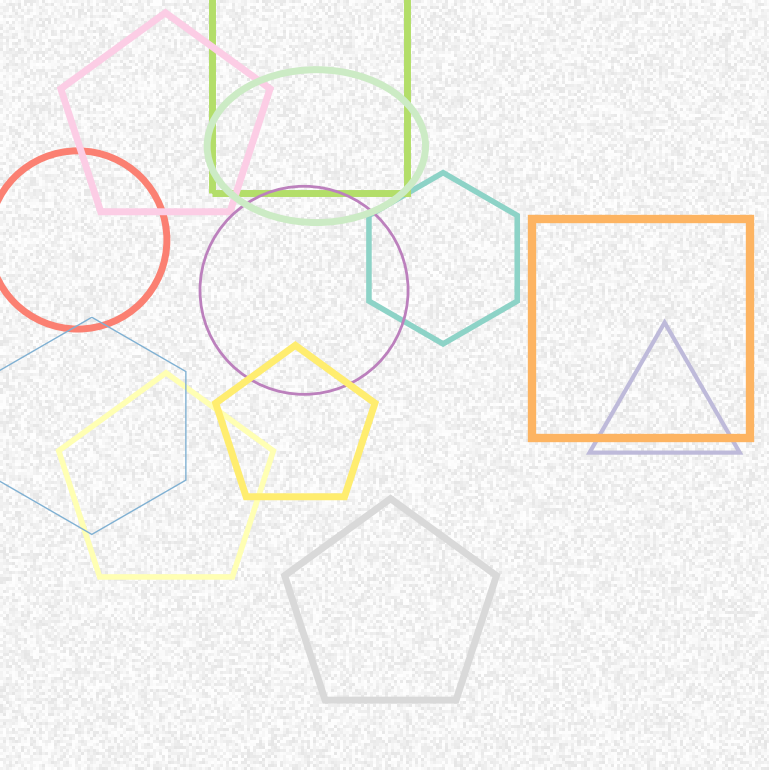[{"shape": "hexagon", "thickness": 2, "radius": 0.56, "center": [0.575, 0.665]}, {"shape": "pentagon", "thickness": 2, "radius": 0.73, "center": [0.216, 0.369]}, {"shape": "triangle", "thickness": 1.5, "radius": 0.56, "center": [0.863, 0.469]}, {"shape": "circle", "thickness": 2.5, "radius": 0.58, "center": [0.101, 0.688]}, {"shape": "hexagon", "thickness": 0.5, "radius": 0.71, "center": [0.119, 0.447]}, {"shape": "square", "thickness": 3, "radius": 0.71, "center": [0.833, 0.574]}, {"shape": "square", "thickness": 2.5, "radius": 0.63, "center": [0.402, 0.876]}, {"shape": "pentagon", "thickness": 2.5, "radius": 0.71, "center": [0.215, 0.841]}, {"shape": "pentagon", "thickness": 2.5, "radius": 0.72, "center": [0.507, 0.208]}, {"shape": "circle", "thickness": 1, "radius": 0.68, "center": [0.395, 0.623]}, {"shape": "oval", "thickness": 2.5, "radius": 0.71, "center": [0.411, 0.81]}, {"shape": "pentagon", "thickness": 2.5, "radius": 0.54, "center": [0.384, 0.443]}]